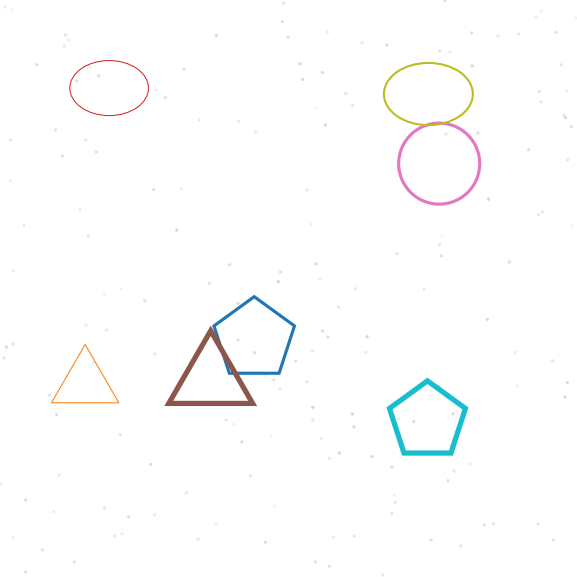[{"shape": "pentagon", "thickness": 1.5, "radius": 0.37, "center": [0.44, 0.412]}, {"shape": "triangle", "thickness": 0.5, "radius": 0.34, "center": [0.147, 0.335]}, {"shape": "oval", "thickness": 0.5, "radius": 0.34, "center": [0.189, 0.847]}, {"shape": "triangle", "thickness": 2.5, "radius": 0.42, "center": [0.365, 0.343]}, {"shape": "circle", "thickness": 1.5, "radius": 0.35, "center": [0.761, 0.716]}, {"shape": "oval", "thickness": 1, "radius": 0.38, "center": [0.742, 0.836]}, {"shape": "pentagon", "thickness": 2.5, "radius": 0.35, "center": [0.74, 0.271]}]